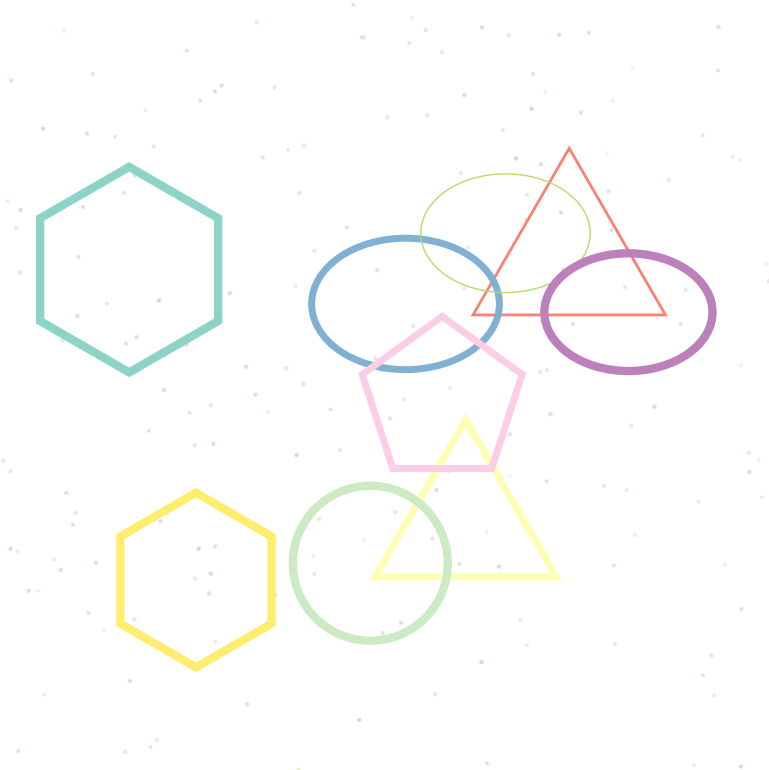[{"shape": "hexagon", "thickness": 3, "radius": 0.67, "center": [0.168, 0.65]}, {"shape": "triangle", "thickness": 2.5, "radius": 0.68, "center": [0.605, 0.319]}, {"shape": "triangle", "thickness": 1, "radius": 0.72, "center": [0.739, 0.663]}, {"shape": "oval", "thickness": 2.5, "radius": 0.61, "center": [0.527, 0.605]}, {"shape": "oval", "thickness": 0.5, "radius": 0.55, "center": [0.656, 0.697]}, {"shape": "pentagon", "thickness": 2.5, "radius": 0.55, "center": [0.574, 0.48]}, {"shape": "oval", "thickness": 3, "radius": 0.55, "center": [0.816, 0.595]}, {"shape": "circle", "thickness": 3, "radius": 0.5, "center": [0.481, 0.269]}, {"shape": "hexagon", "thickness": 3, "radius": 0.57, "center": [0.255, 0.247]}]